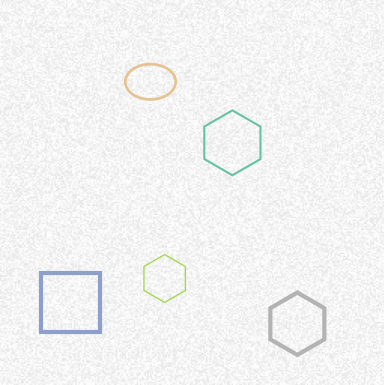[{"shape": "hexagon", "thickness": 1.5, "radius": 0.42, "center": [0.604, 0.629]}, {"shape": "square", "thickness": 3, "radius": 0.38, "center": [0.182, 0.215]}, {"shape": "hexagon", "thickness": 1, "radius": 0.31, "center": [0.428, 0.277]}, {"shape": "oval", "thickness": 2, "radius": 0.33, "center": [0.391, 0.788]}, {"shape": "hexagon", "thickness": 3, "radius": 0.4, "center": [0.772, 0.159]}]